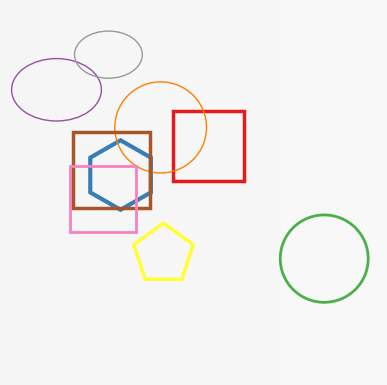[{"shape": "square", "thickness": 2.5, "radius": 0.46, "center": [0.537, 0.621]}, {"shape": "hexagon", "thickness": 3, "radius": 0.45, "center": [0.311, 0.545]}, {"shape": "circle", "thickness": 2, "radius": 0.57, "center": [0.837, 0.328]}, {"shape": "oval", "thickness": 1, "radius": 0.58, "center": [0.146, 0.767]}, {"shape": "circle", "thickness": 1, "radius": 0.59, "center": [0.415, 0.669]}, {"shape": "pentagon", "thickness": 2.5, "radius": 0.4, "center": [0.422, 0.34]}, {"shape": "square", "thickness": 2.5, "radius": 0.49, "center": [0.288, 0.558]}, {"shape": "square", "thickness": 2, "radius": 0.43, "center": [0.265, 0.482]}, {"shape": "oval", "thickness": 1, "radius": 0.44, "center": [0.28, 0.858]}]